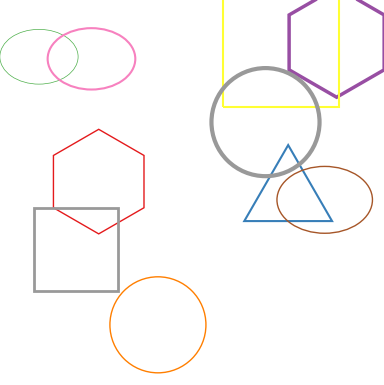[{"shape": "hexagon", "thickness": 1, "radius": 0.68, "center": [0.256, 0.528]}, {"shape": "triangle", "thickness": 1.5, "radius": 0.66, "center": [0.748, 0.492]}, {"shape": "oval", "thickness": 0.5, "radius": 0.51, "center": [0.101, 0.853]}, {"shape": "hexagon", "thickness": 2.5, "radius": 0.71, "center": [0.874, 0.89]}, {"shape": "circle", "thickness": 1, "radius": 0.62, "center": [0.41, 0.156]}, {"shape": "square", "thickness": 1.5, "radius": 0.75, "center": [0.73, 0.871]}, {"shape": "oval", "thickness": 1, "radius": 0.62, "center": [0.843, 0.481]}, {"shape": "oval", "thickness": 1.5, "radius": 0.57, "center": [0.238, 0.847]}, {"shape": "square", "thickness": 2, "radius": 0.54, "center": [0.198, 0.352]}, {"shape": "circle", "thickness": 3, "radius": 0.7, "center": [0.69, 0.683]}]